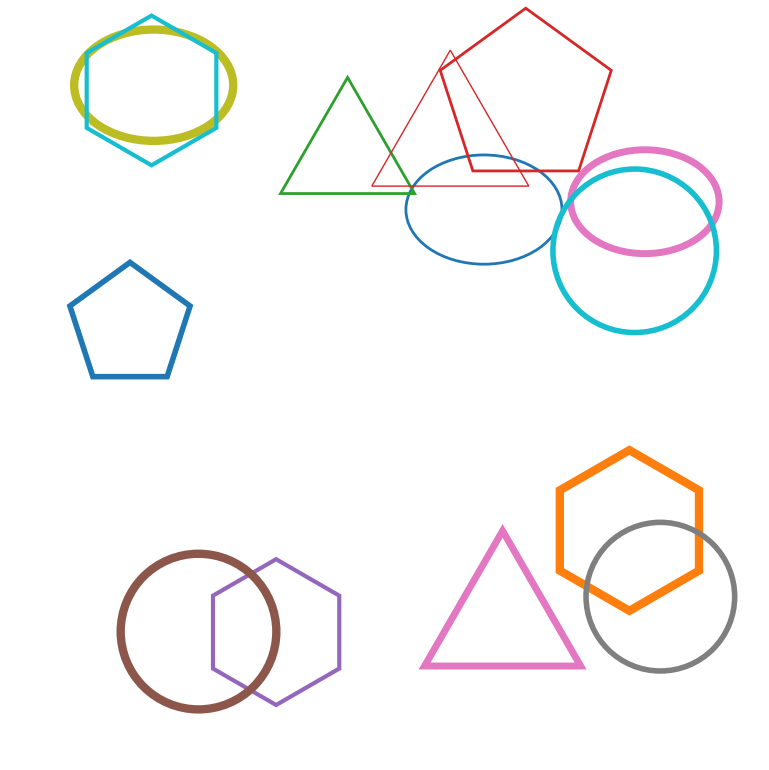[{"shape": "pentagon", "thickness": 2, "radius": 0.41, "center": [0.169, 0.577]}, {"shape": "oval", "thickness": 1, "radius": 0.51, "center": [0.628, 0.728]}, {"shape": "hexagon", "thickness": 3, "radius": 0.52, "center": [0.817, 0.311]}, {"shape": "triangle", "thickness": 1, "radius": 0.5, "center": [0.451, 0.799]}, {"shape": "triangle", "thickness": 0.5, "radius": 0.59, "center": [0.585, 0.817]}, {"shape": "pentagon", "thickness": 1, "radius": 0.58, "center": [0.683, 0.873]}, {"shape": "hexagon", "thickness": 1.5, "radius": 0.47, "center": [0.359, 0.179]}, {"shape": "circle", "thickness": 3, "radius": 0.51, "center": [0.258, 0.18]}, {"shape": "triangle", "thickness": 2.5, "radius": 0.59, "center": [0.653, 0.194]}, {"shape": "oval", "thickness": 2.5, "radius": 0.48, "center": [0.838, 0.738]}, {"shape": "circle", "thickness": 2, "radius": 0.48, "center": [0.858, 0.225]}, {"shape": "oval", "thickness": 3, "radius": 0.52, "center": [0.2, 0.889]}, {"shape": "circle", "thickness": 2, "radius": 0.53, "center": [0.824, 0.674]}, {"shape": "hexagon", "thickness": 1.5, "radius": 0.49, "center": [0.197, 0.883]}]